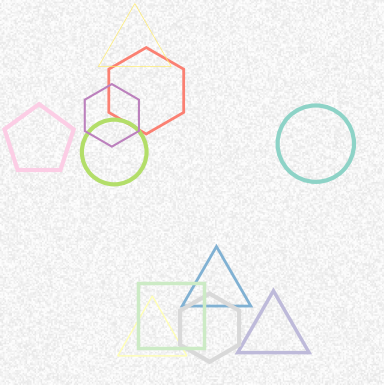[{"shape": "circle", "thickness": 3, "radius": 0.5, "center": [0.82, 0.627]}, {"shape": "triangle", "thickness": 1, "radius": 0.52, "center": [0.396, 0.128]}, {"shape": "triangle", "thickness": 2.5, "radius": 0.54, "center": [0.71, 0.138]}, {"shape": "hexagon", "thickness": 2, "radius": 0.56, "center": [0.38, 0.764]}, {"shape": "triangle", "thickness": 2, "radius": 0.52, "center": [0.562, 0.257]}, {"shape": "circle", "thickness": 3, "radius": 0.42, "center": [0.297, 0.605]}, {"shape": "pentagon", "thickness": 3, "radius": 0.47, "center": [0.101, 0.635]}, {"shape": "hexagon", "thickness": 3, "radius": 0.44, "center": [0.544, 0.149]}, {"shape": "hexagon", "thickness": 1.5, "radius": 0.41, "center": [0.291, 0.7]}, {"shape": "square", "thickness": 2.5, "radius": 0.43, "center": [0.444, 0.181]}, {"shape": "triangle", "thickness": 0.5, "radius": 0.55, "center": [0.35, 0.882]}]